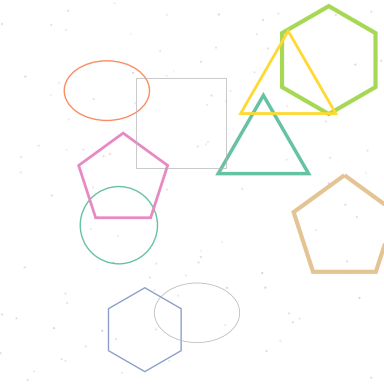[{"shape": "triangle", "thickness": 2.5, "radius": 0.68, "center": [0.684, 0.617]}, {"shape": "circle", "thickness": 1, "radius": 0.5, "center": [0.309, 0.415]}, {"shape": "oval", "thickness": 1, "radius": 0.55, "center": [0.278, 0.765]}, {"shape": "hexagon", "thickness": 1, "radius": 0.54, "center": [0.376, 0.144]}, {"shape": "pentagon", "thickness": 2, "radius": 0.61, "center": [0.32, 0.533]}, {"shape": "hexagon", "thickness": 3, "radius": 0.7, "center": [0.854, 0.844]}, {"shape": "triangle", "thickness": 2, "radius": 0.71, "center": [0.749, 0.776]}, {"shape": "pentagon", "thickness": 3, "radius": 0.69, "center": [0.895, 0.406]}, {"shape": "square", "thickness": 0.5, "radius": 0.59, "center": [0.469, 0.681]}, {"shape": "oval", "thickness": 0.5, "radius": 0.55, "center": [0.512, 0.188]}]